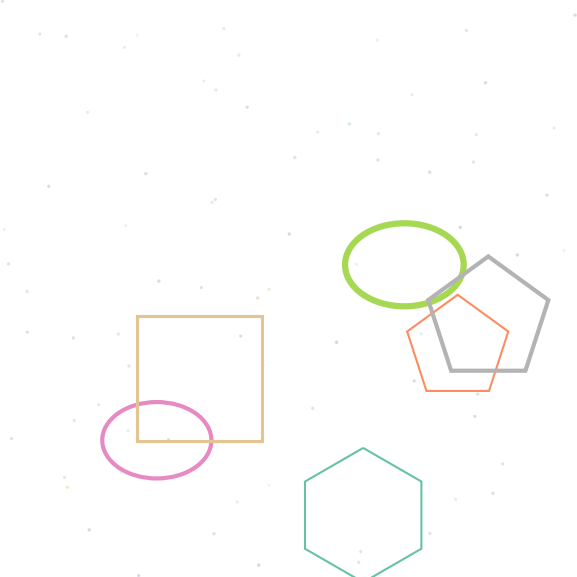[{"shape": "hexagon", "thickness": 1, "radius": 0.58, "center": [0.629, 0.107]}, {"shape": "pentagon", "thickness": 1, "radius": 0.46, "center": [0.793, 0.397]}, {"shape": "oval", "thickness": 2, "radius": 0.47, "center": [0.272, 0.237]}, {"shape": "oval", "thickness": 3, "radius": 0.51, "center": [0.7, 0.541]}, {"shape": "square", "thickness": 1.5, "radius": 0.54, "center": [0.346, 0.344]}, {"shape": "pentagon", "thickness": 2, "radius": 0.55, "center": [0.846, 0.446]}]